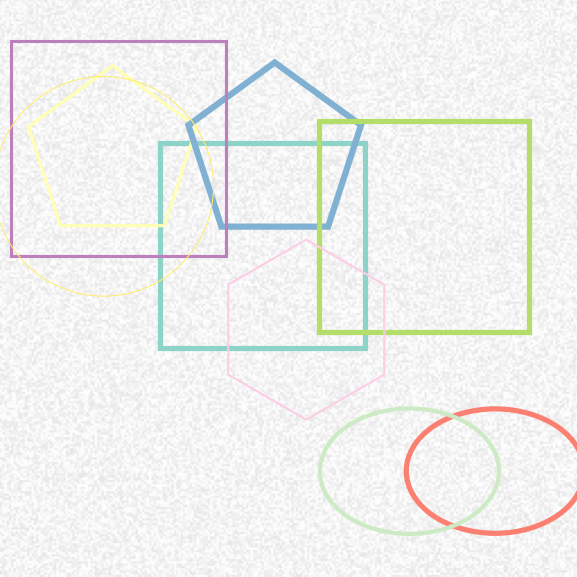[{"shape": "square", "thickness": 2.5, "radius": 0.89, "center": [0.454, 0.574]}, {"shape": "pentagon", "thickness": 1.5, "radius": 0.77, "center": [0.195, 0.732]}, {"shape": "oval", "thickness": 2.5, "radius": 0.77, "center": [0.857, 0.183]}, {"shape": "pentagon", "thickness": 3, "radius": 0.79, "center": [0.476, 0.734]}, {"shape": "square", "thickness": 2.5, "radius": 0.91, "center": [0.734, 0.607]}, {"shape": "hexagon", "thickness": 1, "radius": 0.78, "center": [0.53, 0.428]}, {"shape": "square", "thickness": 1.5, "radius": 0.93, "center": [0.205, 0.742]}, {"shape": "oval", "thickness": 2, "radius": 0.78, "center": [0.709, 0.183]}, {"shape": "circle", "thickness": 0.5, "radius": 0.95, "center": [0.18, 0.676]}]